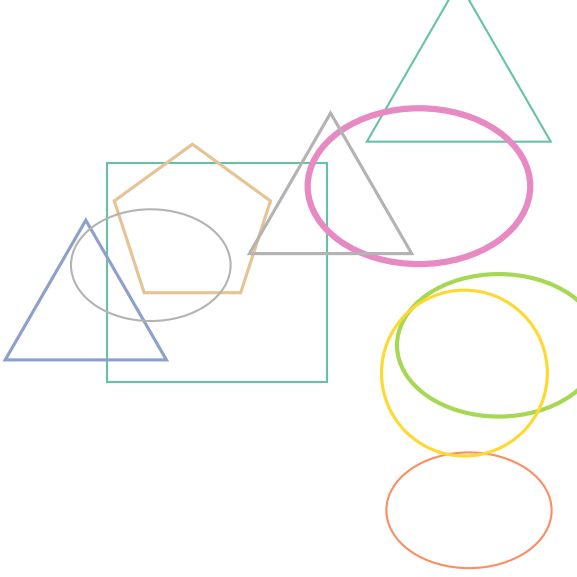[{"shape": "square", "thickness": 1, "radius": 0.95, "center": [0.376, 0.527]}, {"shape": "triangle", "thickness": 1, "radius": 0.92, "center": [0.794, 0.846]}, {"shape": "oval", "thickness": 1, "radius": 0.72, "center": [0.812, 0.116]}, {"shape": "triangle", "thickness": 1.5, "radius": 0.81, "center": [0.149, 0.457]}, {"shape": "oval", "thickness": 3, "radius": 0.96, "center": [0.725, 0.677]}, {"shape": "oval", "thickness": 2, "radius": 0.88, "center": [0.864, 0.401]}, {"shape": "circle", "thickness": 1.5, "radius": 0.72, "center": [0.804, 0.353]}, {"shape": "pentagon", "thickness": 1.5, "radius": 0.71, "center": [0.333, 0.607]}, {"shape": "oval", "thickness": 1, "radius": 0.69, "center": [0.261, 0.54]}, {"shape": "triangle", "thickness": 1.5, "radius": 0.81, "center": [0.572, 0.641]}]